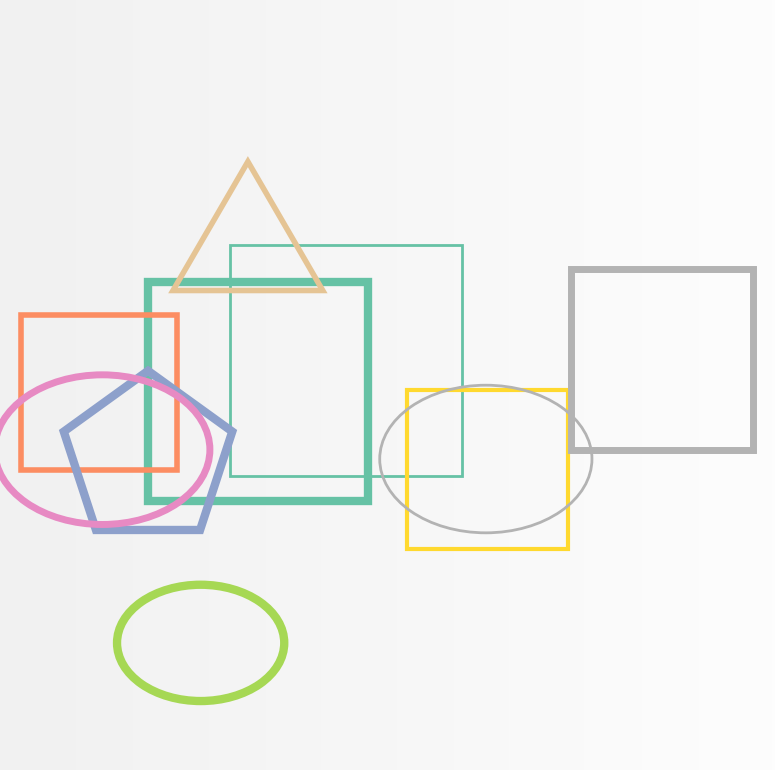[{"shape": "square", "thickness": 3, "radius": 0.71, "center": [0.333, 0.492]}, {"shape": "square", "thickness": 1, "radius": 0.75, "center": [0.447, 0.532]}, {"shape": "square", "thickness": 2, "radius": 0.5, "center": [0.128, 0.49]}, {"shape": "pentagon", "thickness": 3, "radius": 0.57, "center": [0.191, 0.404]}, {"shape": "oval", "thickness": 2.5, "radius": 0.69, "center": [0.132, 0.416]}, {"shape": "oval", "thickness": 3, "radius": 0.54, "center": [0.259, 0.165]}, {"shape": "square", "thickness": 1.5, "radius": 0.52, "center": [0.629, 0.39]}, {"shape": "triangle", "thickness": 2, "radius": 0.56, "center": [0.32, 0.679]}, {"shape": "oval", "thickness": 1, "radius": 0.68, "center": [0.627, 0.404]}, {"shape": "square", "thickness": 2.5, "radius": 0.59, "center": [0.854, 0.533]}]